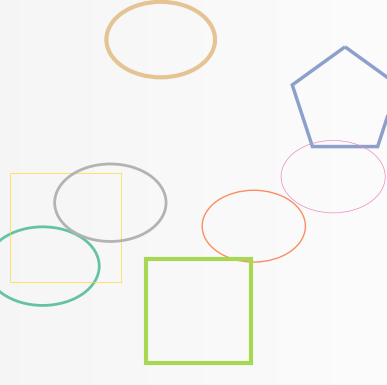[{"shape": "oval", "thickness": 2, "radius": 0.73, "center": [0.11, 0.309]}, {"shape": "oval", "thickness": 1, "radius": 0.67, "center": [0.655, 0.413]}, {"shape": "pentagon", "thickness": 2.5, "radius": 0.72, "center": [0.89, 0.735]}, {"shape": "oval", "thickness": 0.5, "radius": 0.67, "center": [0.86, 0.541]}, {"shape": "square", "thickness": 3, "radius": 0.68, "center": [0.512, 0.193]}, {"shape": "square", "thickness": 0.5, "radius": 0.71, "center": [0.169, 0.409]}, {"shape": "oval", "thickness": 3, "radius": 0.7, "center": [0.415, 0.897]}, {"shape": "oval", "thickness": 2, "radius": 0.72, "center": [0.285, 0.473]}]